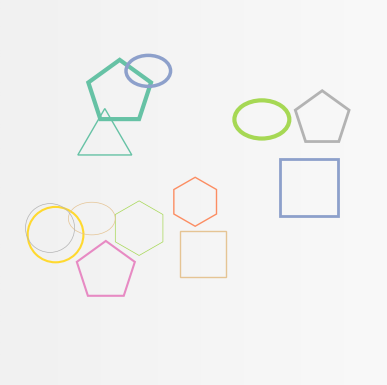[{"shape": "pentagon", "thickness": 3, "radius": 0.43, "center": [0.309, 0.759]}, {"shape": "triangle", "thickness": 1, "radius": 0.4, "center": [0.27, 0.638]}, {"shape": "hexagon", "thickness": 1, "radius": 0.32, "center": [0.504, 0.476]}, {"shape": "square", "thickness": 2, "radius": 0.37, "center": [0.798, 0.513]}, {"shape": "oval", "thickness": 2.5, "radius": 0.29, "center": [0.383, 0.816]}, {"shape": "pentagon", "thickness": 1.5, "radius": 0.39, "center": [0.273, 0.295]}, {"shape": "hexagon", "thickness": 0.5, "radius": 0.35, "center": [0.359, 0.407]}, {"shape": "oval", "thickness": 3, "radius": 0.35, "center": [0.676, 0.69]}, {"shape": "circle", "thickness": 1.5, "radius": 0.36, "center": [0.143, 0.391]}, {"shape": "square", "thickness": 1, "radius": 0.3, "center": [0.525, 0.341]}, {"shape": "oval", "thickness": 0.5, "radius": 0.3, "center": [0.237, 0.432]}, {"shape": "pentagon", "thickness": 2, "radius": 0.36, "center": [0.831, 0.691]}, {"shape": "circle", "thickness": 0.5, "radius": 0.32, "center": [0.129, 0.408]}]